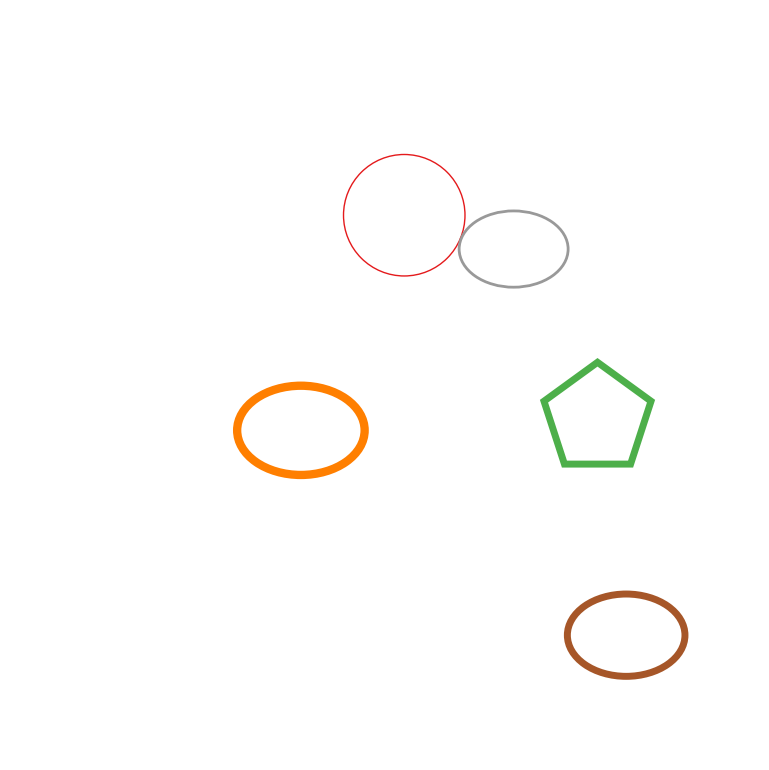[{"shape": "circle", "thickness": 0.5, "radius": 0.39, "center": [0.525, 0.72]}, {"shape": "pentagon", "thickness": 2.5, "radius": 0.37, "center": [0.776, 0.456]}, {"shape": "oval", "thickness": 3, "radius": 0.41, "center": [0.391, 0.441]}, {"shape": "oval", "thickness": 2.5, "radius": 0.38, "center": [0.813, 0.175]}, {"shape": "oval", "thickness": 1, "radius": 0.35, "center": [0.667, 0.677]}]